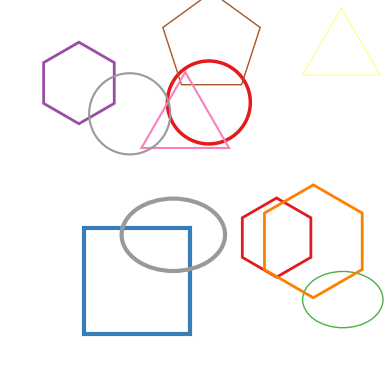[{"shape": "hexagon", "thickness": 2, "radius": 0.51, "center": [0.718, 0.383]}, {"shape": "circle", "thickness": 2.5, "radius": 0.54, "center": [0.542, 0.734]}, {"shape": "square", "thickness": 3, "radius": 0.69, "center": [0.355, 0.27]}, {"shape": "oval", "thickness": 1, "radius": 0.52, "center": [0.89, 0.222]}, {"shape": "hexagon", "thickness": 2, "radius": 0.53, "center": [0.205, 0.784]}, {"shape": "hexagon", "thickness": 2, "radius": 0.73, "center": [0.814, 0.373]}, {"shape": "triangle", "thickness": 0.5, "radius": 0.58, "center": [0.887, 0.863]}, {"shape": "pentagon", "thickness": 1, "radius": 0.66, "center": [0.549, 0.887]}, {"shape": "triangle", "thickness": 1.5, "radius": 0.66, "center": [0.481, 0.681]}, {"shape": "circle", "thickness": 1.5, "radius": 0.53, "center": [0.337, 0.704]}, {"shape": "oval", "thickness": 3, "radius": 0.67, "center": [0.45, 0.39]}]